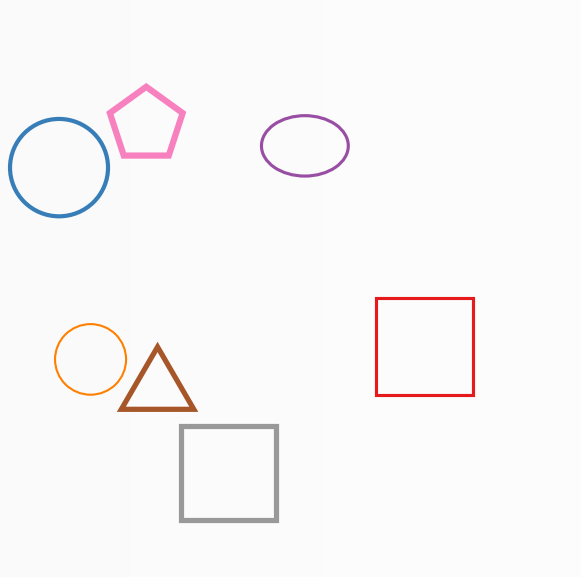[{"shape": "square", "thickness": 1.5, "radius": 0.42, "center": [0.73, 0.4]}, {"shape": "circle", "thickness": 2, "radius": 0.42, "center": [0.102, 0.709]}, {"shape": "oval", "thickness": 1.5, "radius": 0.37, "center": [0.525, 0.747]}, {"shape": "circle", "thickness": 1, "radius": 0.31, "center": [0.156, 0.377]}, {"shape": "triangle", "thickness": 2.5, "radius": 0.36, "center": [0.271, 0.326]}, {"shape": "pentagon", "thickness": 3, "radius": 0.33, "center": [0.252, 0.783]}, {"shape": "square", "thickness": 2.5, "radius": 0.41, "center": [0.394, 0.181]}]